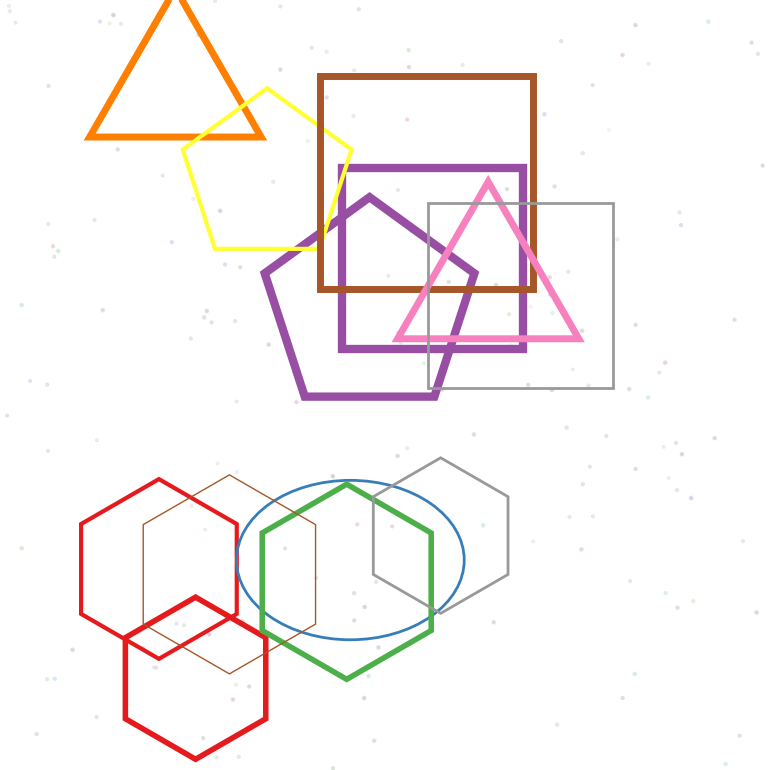[{"shape": "hexagon", "thickness": 1.5, "radius": 0.58, "center": [0.206, 0.261]}, {"shape": "hexagon", "thickness": 2, "radius": 0.53, "center": [0.254, 0.119]}, {"shape": "oval", "thickness": 1, "radius": 0.74, "center": [0.455, 0.273]}, {"shape": "hexagon", "thickness": 2, "radius": 0.63, "center": [0.45, 0.244]}, {"shape": "square", "thickness": 3, "radius": 0.59, "center": [0.562, 0.664]}, {"shape": "pentagon", "thickness": 3, "radius": 0.72, "center": [0.48, 0.601]}, {"shape": "triangle", "thickness": 2.5, "radius": 0.64, "center": [0.228, 0.886]}, {"shape": "pentagon", "thickness": 1.5, "radius": 0.58, "center": [0.347, 0.77]}, {"shape": "hexagon", "thickness": 0.5, "radius": 0.65, "center": [0.298, 0.254]}, {"shape": "square", "thickness": 2.5, "radius": 0.69, "center": [0.554, 0.763]}, {"shape": "triangle", "thickness": 2.5, "radius": 0.68, "center": [0.634, 0.628]}, {"shape": "hexagon", "thickness": 1, "radius": 0.51, "center": [0.572, 0.304]}, {"shape": "square", "thickness": 1, "radius": 0.6, "center": [0.676, 0.616]}]